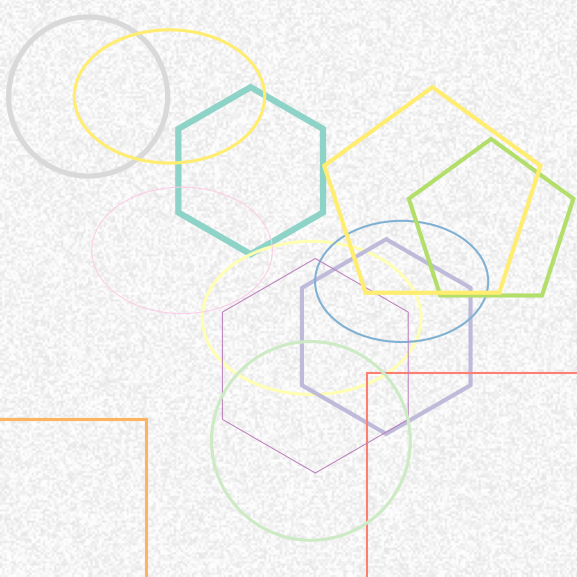[{"shape": "hexagon", "thickness": 3, "radius": 0.72, "center": [0.434, 0.704]}, {"shape": "oval", "thickness": 1.5, "radius": 0.95, "center": [0.54, 0.449]}, {"shape": "hexagon", "thickness": 2, "radius": 0.84, "center": [0.669, 0.416]}, {"shape": "square", "thickness": 1, "radius": 0.99, "center": [0.833, 0.157]}, {"shape": "oval", "thickness": 1, "radius": 0.75, "center": [0.695, 0.512]}, {"shape": "square", "thickness": 1.5, "radius": 0.76, "center": [0.1, 0.121]}, {"shape": "pentagon", "thickness": 2, "radius": 0.75, "center": [0.85, 0.609]}, {"shape": "oval", "thickness": 0.5, "radius": 0.78, "center": [0.315, 0.566]}, {"shape": "circle", "thickness": 2.5, "radius": 0.69, "center": [0.153, 0.832]}, {"shape": "hexagon", "thickness": 0.5, "radius": 0.93, "center": [0.546, 0.366]}, {"shape": "circle", "thickness": 1.5, "radius": 0.86, "center": [0.538, 0.236]}, {"shape": "oval", "thickness": 1.5, "radius": 0.82, "center": [0.293, 0.832]}, {"shape": "pentagon", "thickness": 2, "radius": 0.98, "center": [0.749, 0.651]}]